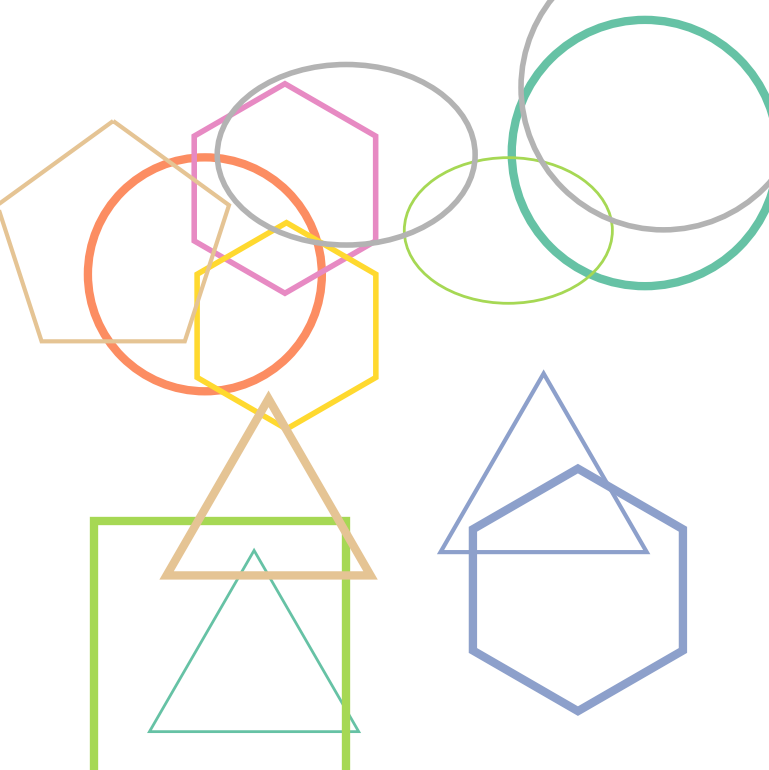[{"shape": "triangle", "thickness": 1, "radius": 0.78, "center": [0.33, 0.128]}, {"shape": "circle", "thickness": 3, "radius": 0.86, "center": [0.838, 0.801]}, {"shape": "circle", "thickness": 3, "radius": 0.76, "center": [0.266, 0.644]}, {"shape": "hexagon", "thickness": 3, "radius": 0.79, "center": [0.751, 0.234]}, {"shape": "triangle", "thickness": 1.5, "radius": 0.77, "center": [0.706, 0.36]}, {"shape": "hexagon", "thickness": 2, "radius": 0.68, "center": [0.37, 0.755]}, {"shape": "oval", "thickness": 1, "radius": 0.68, "center": [0.66, 0.701]}, {"shape": "square", "thickness": 3, "radius": 0.82, "center": [0.286, 0.16]}, {"shape": "hexagon", "thickness": 2, "radius": 0.67, "center": [0.372, 0.577]}, {"shape": "pentagon", "thickness": 1.5, "radius": 0.79, "center": [0.147, 0.685]}, {"shape": "triangle", "thickness": 3, "radius": 0.76, "center": [0.349, 0.329]}, {"shape": "circle", "thickness": 2, "radius": 0.92, "center": [0.862, 0.886]}, {"shape": "oval", "thickness": 2, "radius": 0.84, "center": [0.45, 0.799]}]